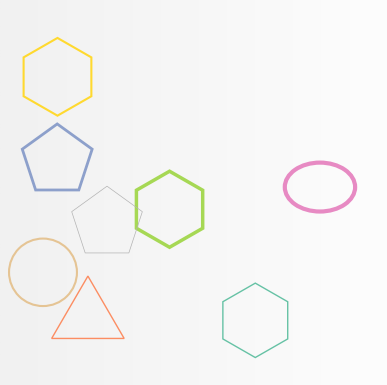[{"shape": "hexagon", "thickness": 1, "radius": 0.48, "center": [0.659, 0.168]}, {"shape": "triangle", "thickness": 1, "radius": 0.54, "center": [0.227, 0.175]}, {"shape": "pentagon", "thickness": 2, "radius": 0.47, "center": [0.148, 0.583]}, {"shape": "oval", "thickness": 3, "radius": 0.45, "center": [0.826, 0.514]}, {"shape": "hexagon", "thickness": 2.5, "radius": 0.49, "center": [0.438, 0.456]}, {"shape": "hexagon", "thickness": 1.5, "radius": 0.5, "center": [0.148, 0.801]}, {"shape": "circle", "thickness": 1.5, "radius": 0.44, "center": [0.111, 0.293]}, {"shape": "pentagon", "thickness": 0.5, "radius": 0.48, "center": [0.276, 0.421]}]